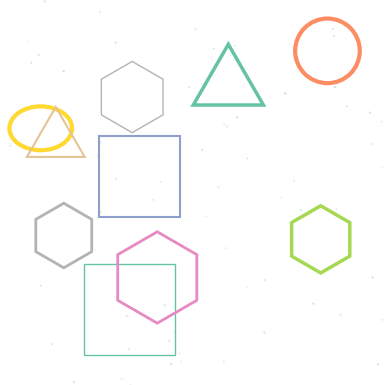[{"shape": "square", "thickness": 1, "radius": 0.59, "center": [0.336, 0.196]}, {"shape": "triangle", "thickness": 2.5, "radius": 0.53, "center": [0.593, 0.78]}, {"shape": "circle", "thickness": 3, "radius": 0.42, "center": [0.851, 0.868]}, {"shape": "square", "thickness": 1.5, "radius": 0.53, "center": [0.362, 0.542]}, {"shape": "hexagon", "thickness": 2, "radius": 0.59, "center": [0.408, 0.279]}, {"shape": "hexagon", "thickness": 2.5, "radius": 0.44, "center": [0.833, 0.378]}, {"shape": "oval", "thickness": 3, "radius": 0.41, "center": [0.106, 0.667]}, {"shape": "triangle", "thickness": 1.5, "radius": 0.43, "center": [0.145, 0.636]}, {"shape": "hexagon", "thickness": 1, "radius": 0.46, "center": [0.343, 0.748]}, {"shape": "hexagon", "thickness": 2, "radius": 0.42, "center": [0.166, 0.388]}]